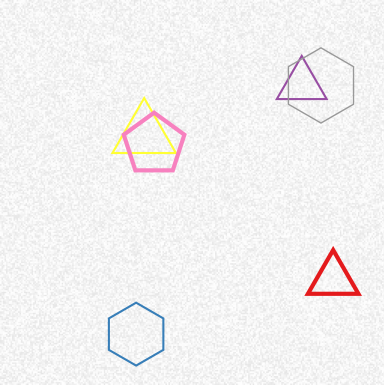[{"shape": "triangle", "thickness": 3, "radius": 0.38, "center": [0.865, 0.275]}, {"shape": "hexagon", "thickness": 1.5, "radius": 0.41, "center": [0.354, 0.132]}, {"shape": "triangle", "thickness": 1.5, "radius": 0.37, "center": [0.784, 0.78]}, {"shape": "triangle", "thickness": 1.5, "radius": 0.48, "center": [0.375, 0.65]}, {"shape": "pentagon", "thickness": 3, "radius": 0.41, "center": [0.4, 0.625]}, {"shape": "hexagon", "thickness": 1, "radius": 0.49, "center": [0.834, 0.778]}]